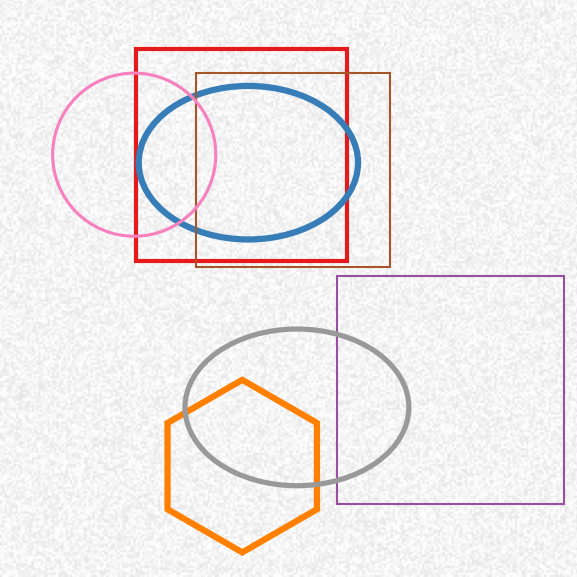[{"shape": "square", "thickness": 2, "radius": 0.91, "center": [0.418, 0.731]}, {"shape": "oval", "thickness": 3, "radius": 0.95, "center": [0.43, 0.717]}, {"shape": "square", "thickness": 1, "radius": 0.99, "center": [0.78, 0.324]}, {"shape": "hexagon", "thickness": 3, "radius": 0.75, "center": [0.419, 0.192]}, {"shape": "square", "thickness": 1, "radius": 0.84, "center": [0.508, 0.705]}, {"shape": "circle", "thickness": 1.5, "radius": 0.71, "center": [0.232, 0.731]}, {"shape": "oval", "thickness": 2.5, "radius": 0.97, "center": [0.514, 0.294]}]